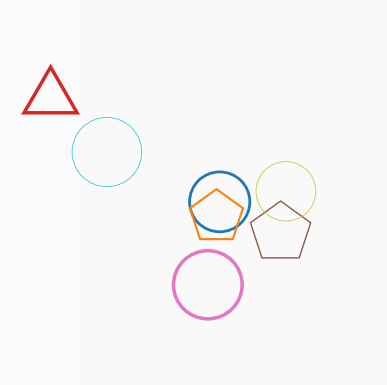[{"shape": "circle", "thickness": 2, "radius": 0.39, "center": [0.567, 0.476]}, {"shape": "pentagon", "thickness": 1.5, "radius": 0.36, "center": [0.559, 0.437]}, {"shape": "triangle", "thickness": 2.5, "radius": 0.4, "center": [0.131, 0.747]}, {"shape": "pentagon", "thickness": 1, "radius": 0.41, "center": [0.724, 0.396]}, {"shape": "circle", "thickness": 2.5, "radius": 0.44, "center": [0.536, 0.26]}, {"shape": "circle", "thickness": 0.5, "radius": 0.39, "center": [0.738, 0.503]}, {"shape": "circle", "thickness": 0.5, "radius": 0.45, "center": [0.276, 0.605]}]